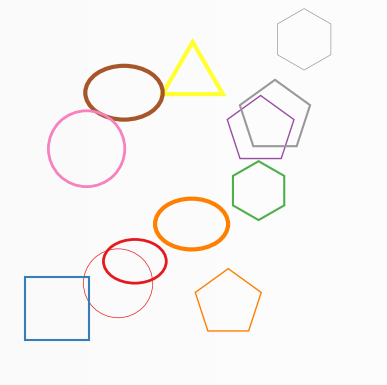[{"shape": "oval", "thickness": 2, "radius": 0.41, "center": [0.348, 0.321]}, {"shape": "circle", "thickness": 0.5, "radius": 0.45, "center": [0.305, 0.264]}, {"shape": "square", "thickness": 1.5, "radius": 0.41, "center": [0.146, 0.198]}, {"shape": "hexagon", "thickness": 1.5, "radius": 0.38, "center": [0.667, 0.505]}, {"shape": "pentagon", "thickness": 1, "radius": 0.45, "center": [0.673, 0.661]}, {"shape": "oval", "thickness": 3, "radius": 0.47, "center": [0.494, 0.418]}, {"shape": "pentagon", "thickness": 1, "radius": 0.45, "center": [0.589, 0.213]}, {"shape": "triangle", "thickness": 3, "radius": 0.45, "center": [0.497, 0.801]}, {"shape": "oval", "thickness": 3, "radius": 0.5, "center": [0.32, 0.759]}, {"shape": "circle", "thickness": 2, "radius": 0.49, "center": [0.223, 0.614]}, {"shape": "pentagon", "thickness": 1.5, "radius": 0.48, "center": [0.71, 0.697]}, {"shape": "hexagon", "thickness": 0.5, "radius": 0.4, "center": [0.785, 0.898]}]